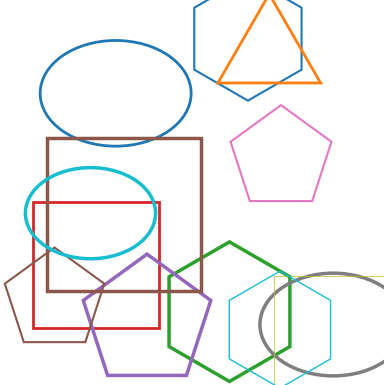[{"shape": "hexagon", "thickness": 1.5, "radius": 0.8, "center": [0.644, 0.899]}, {"shape": "oval", "thickness": 2, "radius": 0.98, "center": [0.3, 0.758]}, {"shape": "triangle", "thickness": 2, "radius": 0.77, "center": [0.699, 0.862]}, {"shape": "hexagon", "thickness": 2.5, "radius": 0.91, "center": [0.596, 0.19]}, {"shape": "square", "thickness": 2, "radius": 0.82, "center": [0.249, 0.312]}, {"shape": "pentagon", "thickness": 2.5, "radius": 0.87, "center": [0.382, 0.166]}, {"shape": "square", "thickness": 2.5, "radius": 1.0, "center": [0.322, 0.443]}, {"shape": "pentagon", "thickness": 1.5, "radius": 0.68, "center": [0.142, 0.221]}, {"shape": "pentagon", "thickness": 1.5, "radius": 0.69, "center": [0.73, 0.589]}, {"shape": "oval", "thickness": 2.5, "radius": 0.95, "center": [0.866, 0.157]}, {"shape": "square", "thickness": 0.5, "radius": 0.77, "center": [0.866, 0.129]}, {"shape": "oval", "thickness": 2.5, "radius": 0.85, "center": [0.235, 0.446]}, {"shape": "hexagon", "thickness": 1, "radius": 0.76, "center": [0.727, 0.144]}]